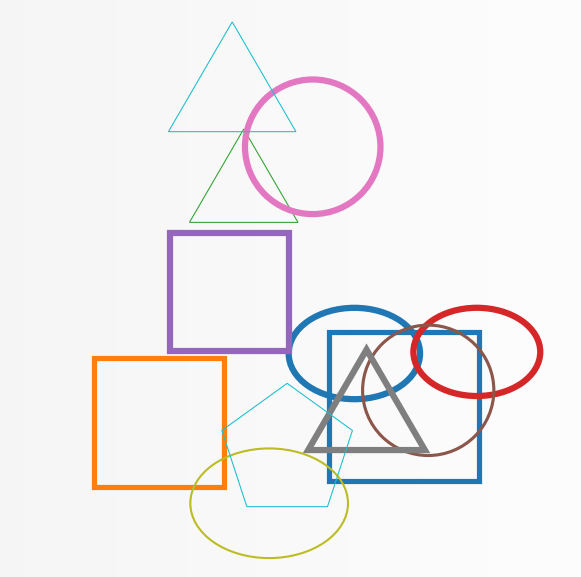[{"shape": "square", "thickness": 2.5, "radius": 0.65, "center": [0.695, 0.296]}, {"shape": "oval", "thickness": 3, "radius": 0.57, "center": [0.61, 0.387]}, {"shape": "square", "thickness": 2.5, "radius": 0.56, "center": [0.274, 0.267]}, {"shape": "triangle", "thickness": 0.5, "radius": 0.54, "center": [0.419, 0.668]}, {"shape": "oval", "thickness": 3, "radius": 0.55, "center": [0.82, 0.39]}, {"shape": "square", "thickness": 3, "radius": 0.51, "center": [0.395, 0.493]}, {"shape": "circle", "thickness": 1.5, "radius": 0.56, "center": [0.737, 0.323]}, {"shape": "circle", "thickness": 3, "radius": 0.58, "center": [0.538, 0.745]}, {"shape": "triangle", "thickness": 3, "radius": 0.58, "center": [0.631, 0.278]}, {"shape": "oval", "thickness": 1, "radius": 0.68, "center": [0.463, 0.128]}, {"shape": "pentagon", "thickness": 0.5, "radius": 0.59, "center": [0.494, 0.217]}, {"shape": "triangle", "thickness": 0.5, "radius": 0.63, "center": [0.399, 0.834]}]